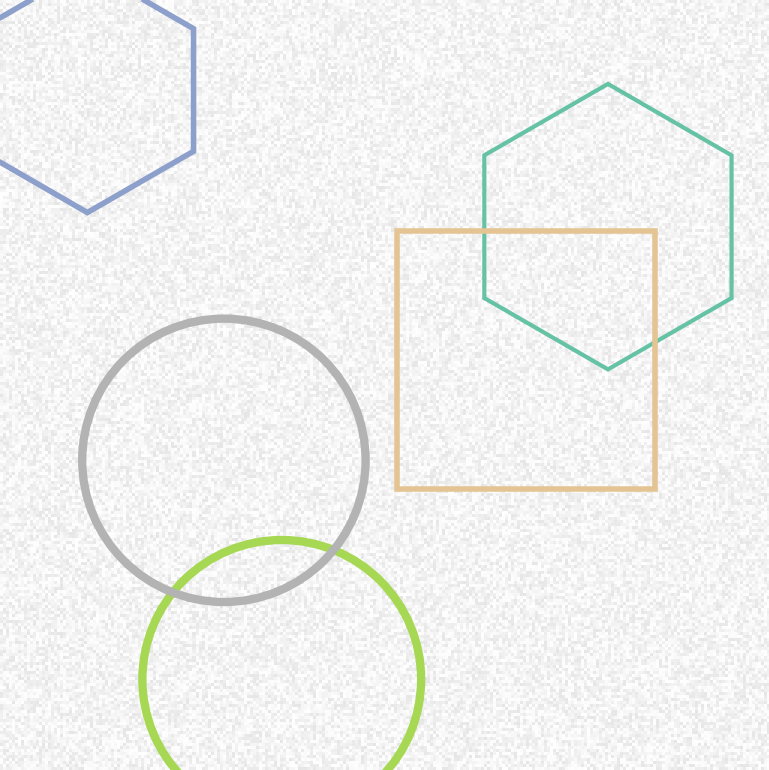[{"shape": "hexagon", "thickness": 1.5, "radius": 0.93, "center": [0.79, 0.706]}, {"shape": "hexagon", "thickness": 2, "radius": 0.8, "center": [0.113, 0.883]}, {"shape": "circle", "thickness": 3, "radius": 0.91, "center": [0.366, 0.118]}, {"shape": "square", "thickness": 2, "radius": 0.84, "center": [0.683, 0.532]}, {"shape": "circle", "thickness": 3, "radius": 0.92, "center": [0.291, 0.402]}]